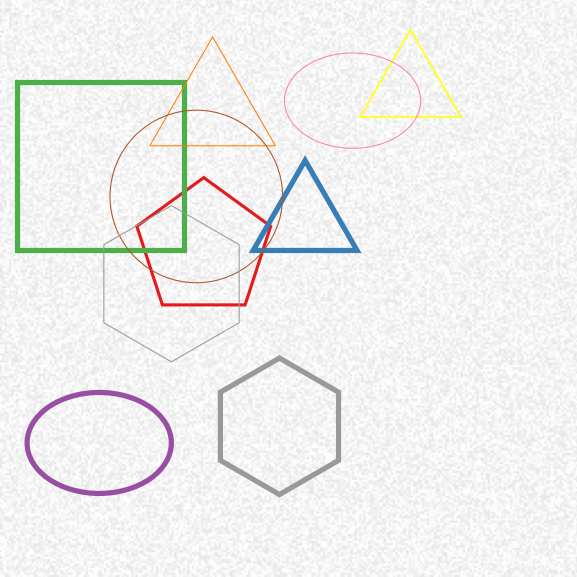[{"shape": "pentagon", "thickness": 1.5, "radius": 0.61, "center": [0.353, 0.57]}, {"shape": "triangle", "thickness": 2.5, "radius": 0.52, "center": [0.528, 0.617]}, {"shape": "square", "thickness": 2.5, "radius": 0.73, "center": [0.174, 0.712]}, {"shape": "oval", "thickness": 2.5, "radius": 0.62, "center": [0.172, 0.232]}, {"shape": "triangle", "thickness": 0.5, "radius": 0.63, "center": [0.368, 0.81]}, {"shape": "triangle", "thickness": 1, "radius": 0.5, "center": [0.711, 0.847]}, {"shape": "circle", "thickness": 0.5, "radius": 0.75, "center": [0.34, 0.659]}, {"shape": "oval", "thickness": 0.5, "radius": 0.59, "center": [0.611, 0.825]}, {"shape": "hexagon", "thickness": 0.5, "radius": 0.68, "center": [0.297, 0.508]}, {"shape": "hexagon", "thickness": 2.5, "radius": 0.59, "center": [0.484, 0.261]}]